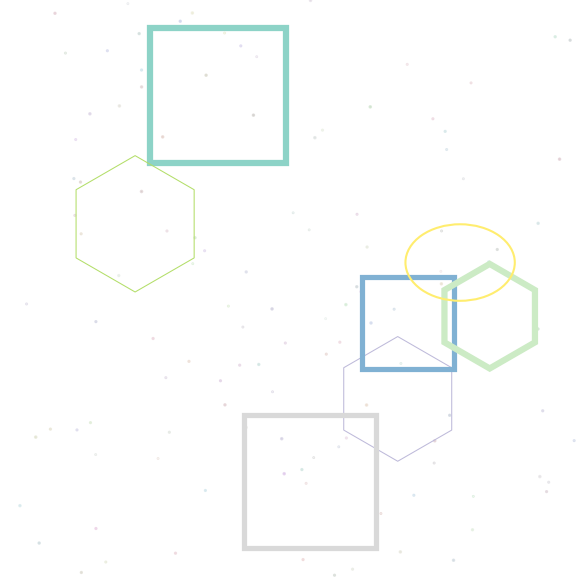[{"shape": "square", "thickness": 3, "radius": 0.59, "center": [0.378, 0.834]}, {"shape": "hexagon", "thickness": 0.5, "radius": 0.54, "center": [0.689, 0.308]}, {"shape": "square", "thickness": 2.5, "radius": 0.4, "center": [0.706, 0.44]}, {"shape": "hexagon", "thickness": 0.5, "radius": 0.59, "center": [0.234, 0.612]}, {"shape": "square", "thickness": 2.5, "radius": 0.57, "center": [0.536, 0.165]}, {"shape": "hexagon", "thickness": 3, "radius": 0.45, "center": [0.848, 0.452]}, {"shape": "oval", "thickness": 1, "radius": 0.47, "center": [0.797, 0.545]}]